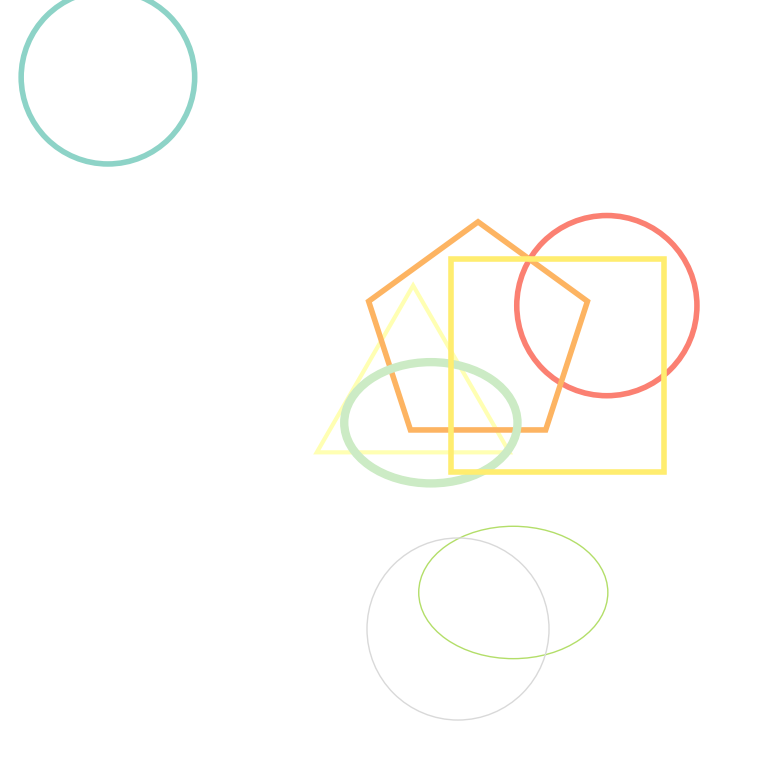[{"shape": "circle", "thickness": 2, "radius": 0.56, "center": [0.14, 0.9]}, {"shape": "triangle", "thickness": 1.5, "radius": 0.72, "center": [0.537, 0.485]}, {"shape": "circle", "thickness": 2, "radius": 0.59, "center": [0.788, 0.603]}, {"shape": "pentagon", "thickness": 2, "radius": 0.75, "center": [0.621, 0.562]}, {"shape": "oval", "thickness": 0.5, "radius": 0.61, "center": [0.667, 0.231]}, {"shape": "circle", "thickness": 0.5, "radius": 0.59, "center": [0.595, 0.183]}, {"shape": "oval", "thickness": 3, "radius": 0.56, "center": [0.56, 0.451]}, {"shape": "square", "thickness": 2, "radius": 0.69, "center": [0.724, 0.526]}]